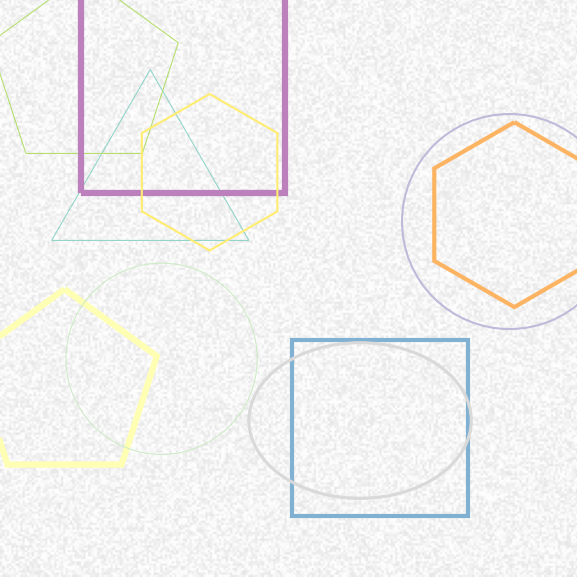[{"shape": "triangle", "thickness": 0.5, "radius": 0.99, "center": [0.26, 0.681]}, {"shape": "pentagon", "thickness": 3, "radius": 0.84, "center": [0.112, 0.331]}, {"shape": "circle", "thickness": 1, "radius": 0.93, "center": [0.882, 0.616]}, {"shape": "square", "thickness": 2, "radius": 0.76, "center": [0.658, 0.258]}, {"shape": "hexagon", "thickness": 2, "radius": 0.8, "center": [0.891, 0.627]}, {"shape": "pentagon", "thickness": 0.5, "radius": 0.86, "center": [0.146, 0.872]}, {"shape": "oval", "thickness": 1.5, "radius": 0.96, "center": [0.624, 0.271]}, {"shape": "square", "thickness": 3, "radius": 0.88, "center": [0.316, 0.841]}, {"shape": "circle", "thickness": 0.5, "radius": 0.83, "center": [0.28, 0.378]}, {"shape": "hexagon", "thickness": 1, "radius": 0.68, "center": [0.363, 0.701]}]